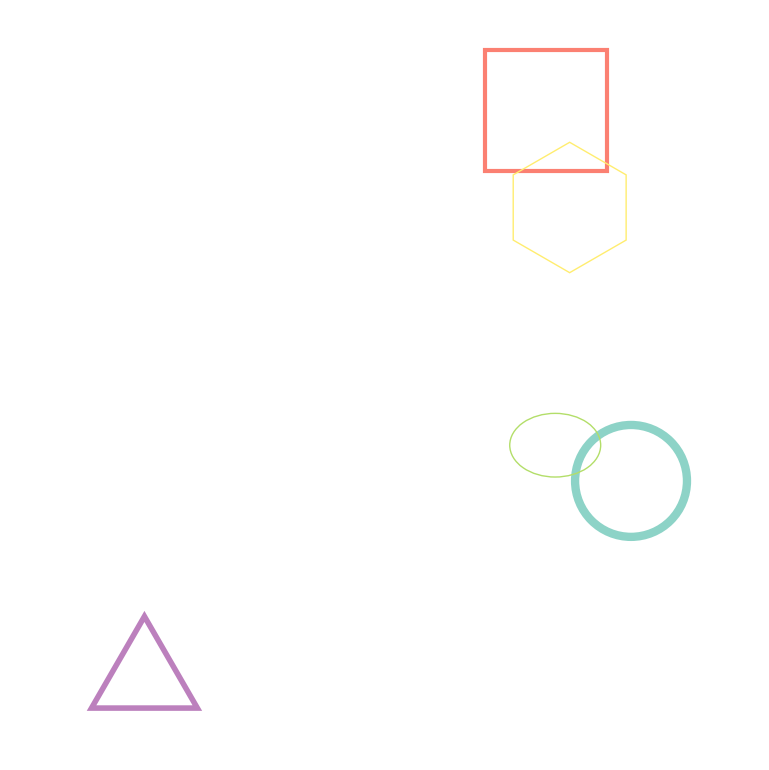[{"shape": "circle", "thickness": 3, "radius": 0.36, "center": [0.82, 0.375]}, {"shape": "square", "thickness": 1.5, "radius": 0.39, "center": [0.709, 0.856]}, {"shape": "oval", "thickness": 0.5, "radius": 0.3, "center": [0.721, 0.422]}, {"shape": "triangle", "thickness": 2, "radius": 0.4, "center": [0.188, 0.12]}, {"shape": "hexagon", "thickness": 0.5, "radius": 0.42, "center": [0.74, 0.731]}]